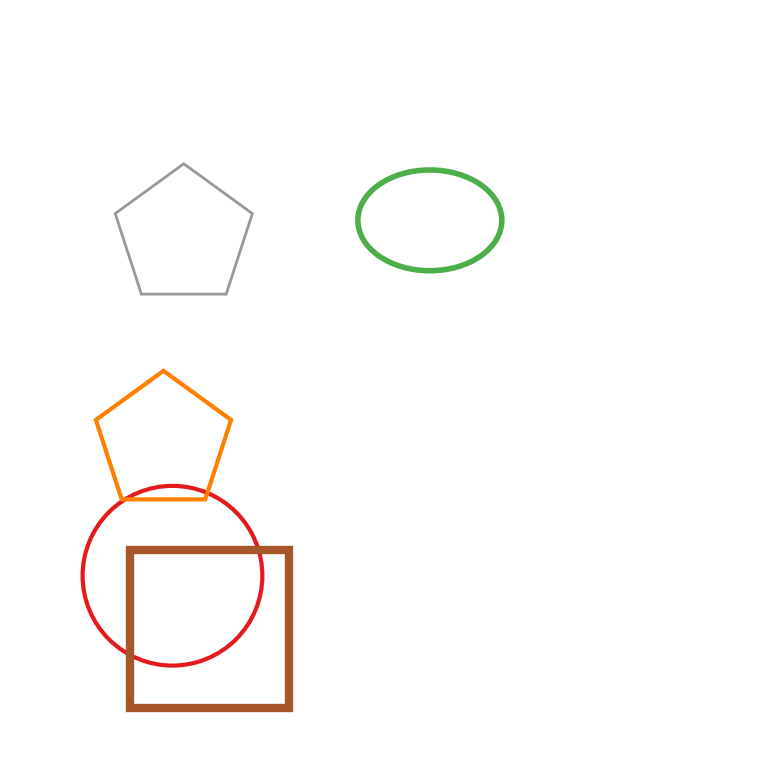[{"shape": "circle", "thickness": 1.5, "radius": 0.58, "center": [0.224, 0.252]}, {"shape": "oval", "thickness": 2, "radius": 0.47, "center": [0.558, 0.714]}, {"shape": "pentagon", "thickness": 1.5, "radius": 0.46, "center": [0.212, 0.426]}, {"shape": "square", "thickness": 3, "radius": 0.51, "center": [0.272, 0.183]}, {"shape": "pentagon", "thickness": 1, "radius": 0.47, "center": [0.239, 0.694]}]